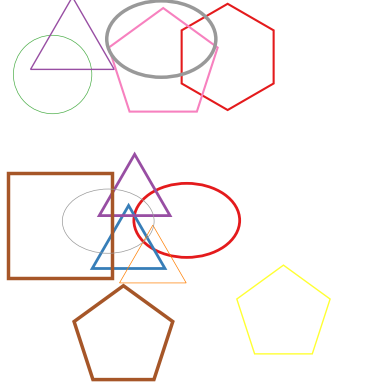[{"shape": "oval", "thickness": 2, "radius": 0.69, "center": [0.485, 0.428]}, {"shape": "hexagon", "thickness": 1.5, "radius": 0.69, "center": [0.591, 0.852]}, {"shape": "triangle", "thickness": 2, "radius": 0.55, "center": [0.334, 0.357]}, {"shape": "circle", "thickness": 0.5, "radius": 0.51, "center": [0.137, 0.806]}, {"shape": "triangle", "thickness": 1, "radius": 0.63, "center": [0.188, 0.883]}, {"shape": "triangle", "thickness": 2, "radius": 0.53, "center": [0.35, 0.493]}, {"shape": "triangle", "thickness": 0.5, "radius": 0.5, "center": [0.397, 0.315]}, {"shape": "pentagon", "thickness": 1, "radius": 0.64, "center": [0.736, 0.184]}, {"shape": "pentagon", "thickness": 2.5, "radius": 0.67, "center": [0.321, 0.123]}, {"shape": "square", "thickness": 2.5, "radius": 0.68, "center": [0.156, 0.415]}, {"shape": "pentagon", "thickness": 1.5, "radius": 0.74, "center": [0.424, 0.83]}, {"shape": "oval", "thickness": 0.5, "radius": 0.6, "center": [0.281, 0.426]}, {"shape": "oval", "thickness": 2.5, "radius": 0.71, "center": [0.419, 0.899]}]